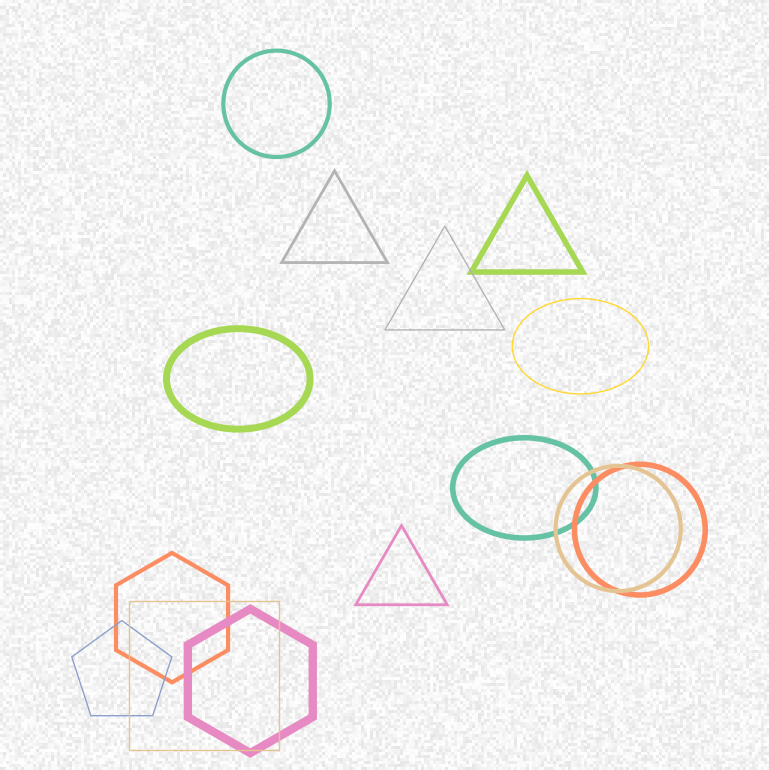[{"shape": "circle", "thickness": 1.5, "radius": 0.35, "center": [0.359, 0.865]}, {"shape": "oval", "thickness": 2, "radius": 0.47, "center": [0.681, 0.366]}, {"shape": "hexagon", "thickness": 1.5, "radius": 0.42, "center": [0.223, 0.198]}, {"shape": "circle", "thickness": 2, "radius": 0.42, "center": [0.831, 0.312]}, {"shape": "pentagon", "thickness": 0.5, "radius": 0.34, "center": [0.158, 0.126]}, {"shape": "hexagon", "thickness": 3, "radius": 0.47, "center": [0.325, 0.116]}, {"shape": "triangle", "thickness": 1, "radius": 0.34, "center": [0.521, 0.249]}, {"shape": "oval", "thickness": 2.5, "radius": 0.47, "center": [0.309, 0.508]}, {"shape": "triangle", "thickness": 2, "radius": 0.42, "center": [0.684, 0.689]}, {"shape": "oval", "thickness": 0.5, "radius": 0.44, "center": [0.754, 0.55]}, {"shape": "square", "thickness": 0.5, "radius": 0.49, "center": [0.265, 0.123]}, {"shape": "circle", "thickness": 1.5, "radius": 0.41, "center": [0.803, 0.314]}, {"shape": "triangle", "thickness": 0.5, "radius": 0.45, "center": [0.578, 0.616]}, {"shape": "triangle", "thickness": 1, "radius": 0.4, "center": [0.434, 0.699]}]